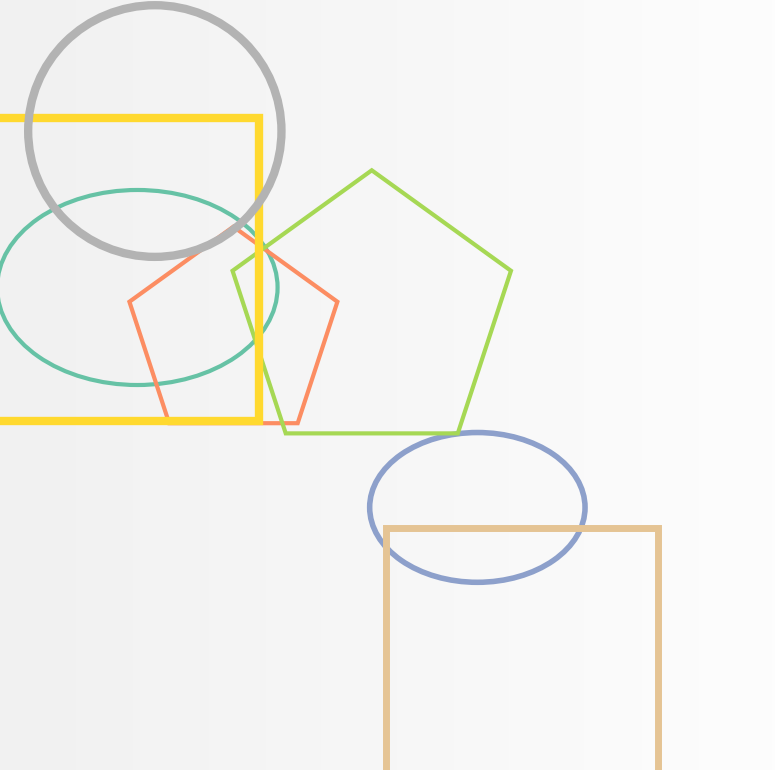[{"shape": "oval", "thickness": 1.5, "radius": 0.9, "center": [0.177, 0.627]}, {"shape": "pentagon", "thickness": 1.5, "radius": 0.71, "center": [0.301, 0.565]}, {"shape": "oval", "thickness": 2, "radius": 0.69, "center": [0.616, 0.341]}, {"shape": "pentagon", "thickness": 1.5, "radius": 0.94, "center": [0.48, 0.59]}, {"shape": "square", "thickness": 3, "radius": 0.98, "center": [0.137, 0.65]}, {"shape": "square", "thickness": 2.5, "radius": 0.87, "center": [0.674, 0.139]}, {"shape": "circle", "thickness": 3, "radius": 0.82, "center": [0.2, 0.83]}]